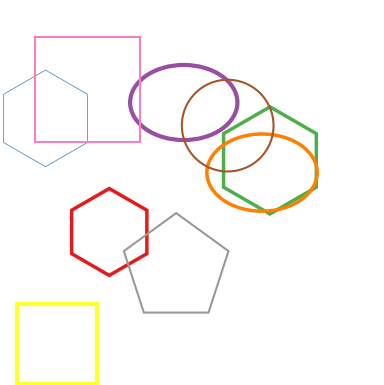[{"shape": "hexagon", "thickness": 2.5, "radius": 0.56, "center": [0.284, 0.397]}, {"shape": "hexagon", "thickness": 0.5, "radius": 0.63, "center": [0.118, 0.692]}, {"shape": "hexagon", "thickness": 2.5, "radius": 0.7, "center": [0.701, 0.583]}, {"shape": "oval", "thickness": 3, "radius": 0.7, "center": [0.477, 0.734]}, {"shape": "oval", "thickness": 2.5, "radius": 0.72, "center": [0.681, 0.552]}, {"shape": "square", "thickness": 3, "radius": 0.52, "center": [0.148, 0.107]}, {"shape": "circle", "thickness": 1.5, "radius": 0.6, "center": [0.591, 0.674]}, {"shape": "square", "thickness": 1.5, "radius": 0.68, "center": [0.227, 0.767]}, {"shape": "pentagon", "thickness": 1.5, "radius": 0.71, "center": [0.458, 0.304]}]